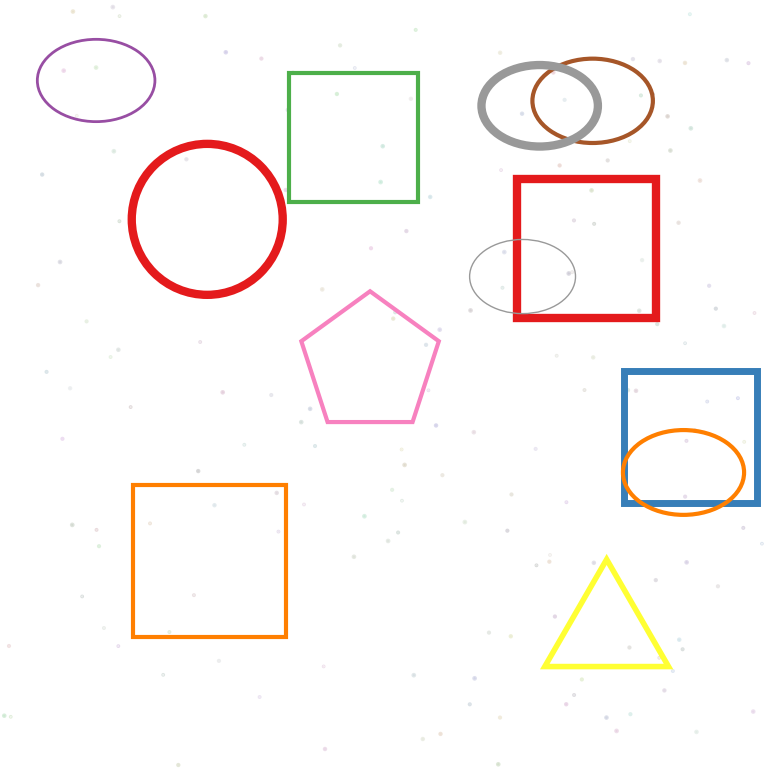[{"shape": "square", "thickness": 3, "radius": 0.45, "center": [0.762, 0.678]}, {"shape": "circle", "thickness": 3, "radius": 0.49, "center": [0.269, 0.715]}, {"shape": "square", "thickness": 2.5, "radius": 0.43, "center": [0.897, 0.433]}, {"shape": "square", "thickness": 1.5, "radius": 0.42, "center": [0.459, 0.821]}, {"shape": "oval", "thickness": 1, "radius": 0.38, "center": [0.125, 0.895]}, {"shape": "oval", "thickness": 1.5, "radius": 0.39, "center": [0.888, 0.386]}, {"shape": "square", "thickness": 1.5, "radius": 0.49, "center": [0.272, 0.271]}, {"shape": "triangle", "thickness": 2, "radius": 0.46, "center": [0.788, 0.181]}, {"shape": "oval", "thickness": 1.5, "radius": 0.39, "center": [0.77, 0.869]}, {"shape": "pentagon", "thickness": 1.5, "radius": 0.47, "center": [0.481, 0.528]}, {"shape": "oval", "thickness": 3, "radius": 0.38, "center": [0.701, 0.863]}, {"shape": "oval", "thickness": 0.5, "radius": 0.34, "center": [0.679, 0.641]}]